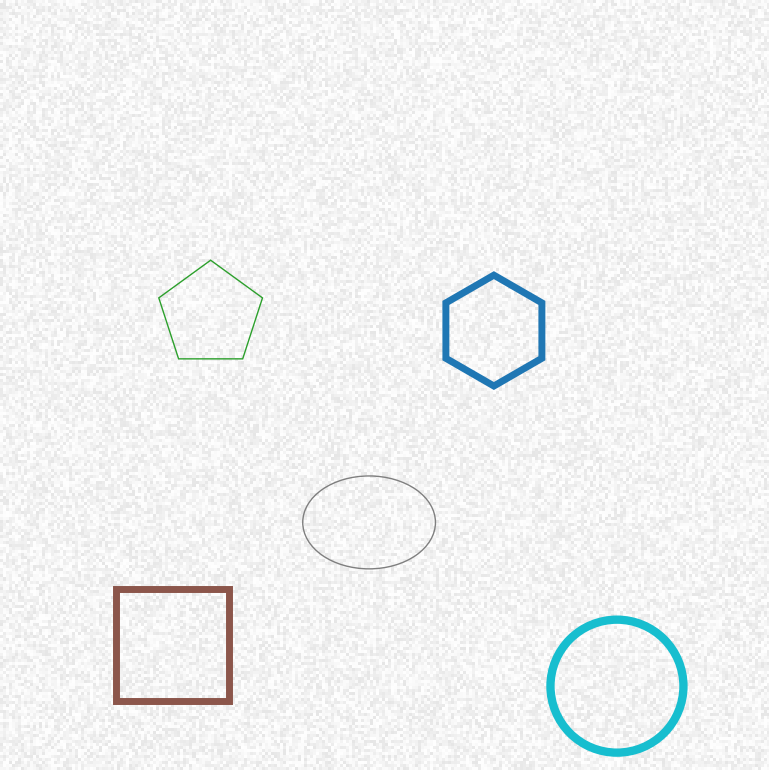[{"shape": "hexagon", "thickness": 2.5, "radius": 0.36, "center": [0.641, 0.571]}, {"shape": "pentagon", "thickness": 0.5, "radius": 0.35, "center": [0.274, 0.591]}, {"shape": "square", "thickness": 2.5, "radius": 0.36, "center": [0.224, 0.163]}, {"shape": "oval", "thickness": 0.5, "radius": 0.43, "center": [0.479, 0.322]}, {"shape": "circle", "thickness": 3, "radius": 0.43, "center": [0.801, 0.109]}]